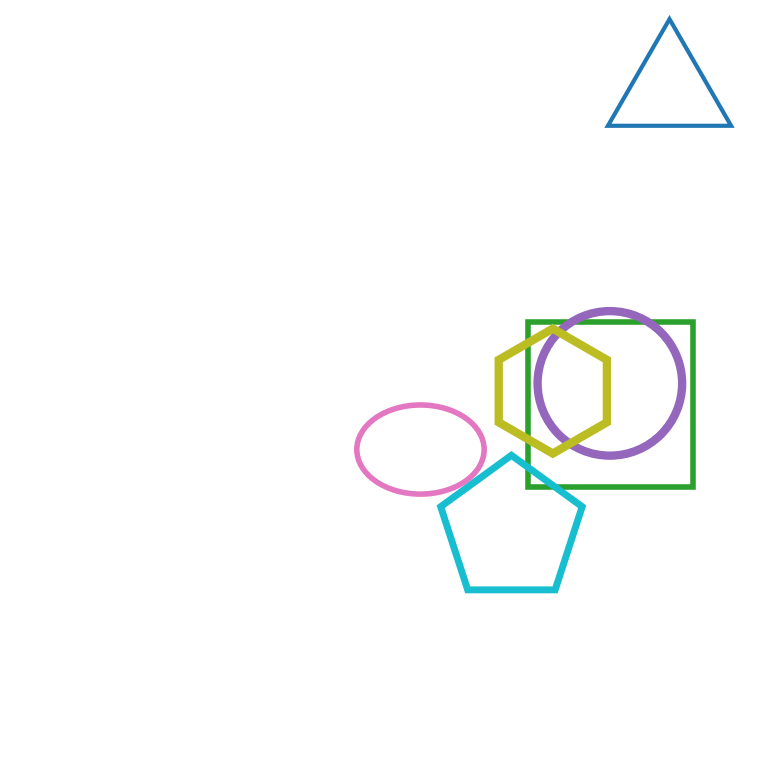[{"shape": "triangle", "thickness": 1.5, "radius": 0.46, "center": [0.87, 0.883]}, {"shape": "square", "thickness": 2, "radius": 0.54, "center": [0.793, 0.474]}, {"shape": "circle", "thickness": 3, "radius": 0.47, "center": [0.792, 0.502]}, {"shape": "oval", "thickness": 2, "radius": 0.41, "center": [0.546, 0.416]}, {"shape": "hexagon", "thickness": 3, "radius": 0.41, "center": [0.718, 0.492]}, {"shape": "pentagon", "thickness": 2.5, "radius": 0.48, "center": [0.664, 0.312]}]